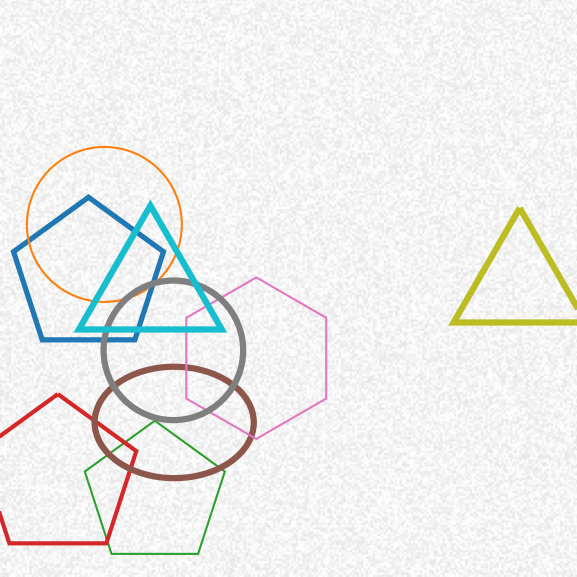[{"shape": "pentagon", "thickness": 2.5, "radius": 0.68, "center": [0.153, 0.521]}, {"shape": "circle", "thickness": 1, "radius": 0.67, "center": [0.181, 0.611]}, {"shape": "pentagon", "thickness": 1, "radius": 0.64, "center": [0.268, 0.143]}, {"shape": "pentagon", "thickness": 2, "radius": 0.71, "center": [0.1, 0.174]}, {"shape": "oval", "thickness": 3, "radius": 0.69, "center": [0.302, 0.268]}, {"shape": "hexagon", "thickness": 1, "radius": 0.7, "center": [0.444, 0.379]}, {"shape": "circle", "thickness": 3, "radius": 0.6, "center": [0.3, 0.393]}, {"shape": "triangle", "thickness": 3, "radius": 0.66, "center": [0.9, 0.507]}, {"shape": "triangle", "thickness": 3, "radius": 0.71, "center": [0.26, 0.5]}]